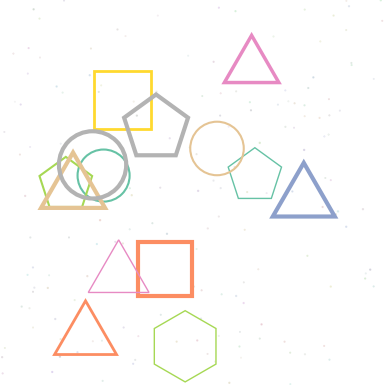[{"shape": "pentagon", "thickness": 1, "radius": 0.36, "center": [0.662, 0.544]}, {"shape": "circle", "thickness": 1.5, "radius": 0.34, "center": [0.269, 0.544]}, {"shape": "square", "thickness": 3, "radius": 0.35, "center": [0.428, 0.3]}, {"shape": "triangle", "thickness": 2, "radius": 0.46, "center": [0.222, 0.126]}, {"shape": "triangle", "thickness": 3, "radius": 0.46, "center": [0.789, 0.484]}, {"shape": "triangle", "thickness": 1, "radius": 0.46, "center": [0.308, 0.286]}, {"shape": "triangle", "thickness": 2.5, "radius": 0.41, "center": [0.654, 0.826]}, {"shape": "pentagon", "thickness": 1.5, "radius": 0.36, "center": [0.171, 0.521]}, {"shape": "hexagon", "thickness": 1, "radius": 0.46, "center": [0.481, 0.101]}, {"shape": "square", "thickness": 2, "radius": 0.37, "center": [0.318, 0.74]}, {"shape": "circle", "thickness": 1.5, "radius": 0.35, "center": [0.564, 0.614]}, {"shape": "triangle", "thickness": 3, "radius": 0.48, "center": [0.19, 0.508]}, {"shape": "circle", "thickness": 3, "radius": 0.44, "center": [0.24, 0.572]}, {"shape": "pentagon", "thickness": 3, "radius": 0.44, "center": [0.405, 0.667]}]